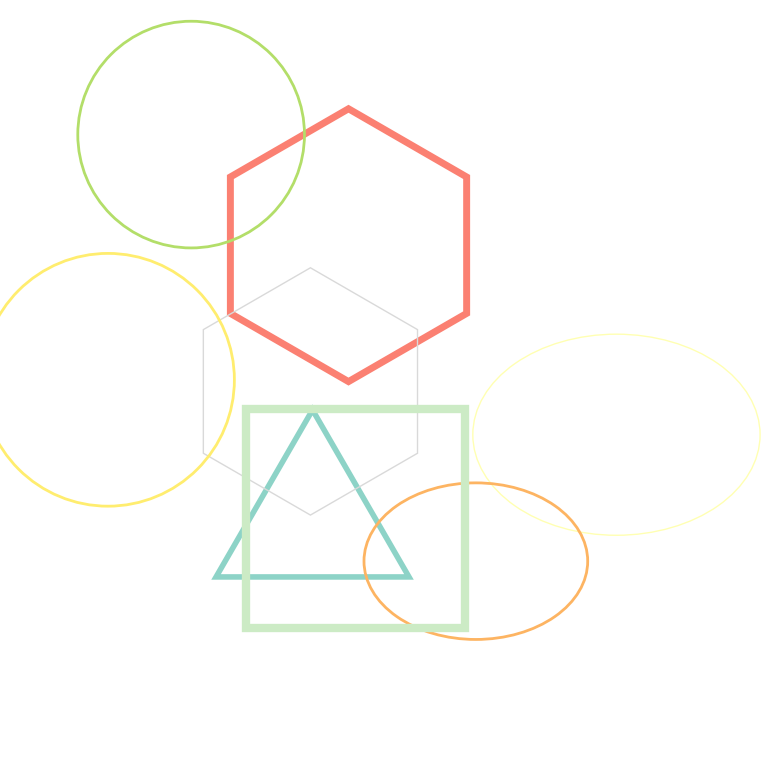[{"shape": "triangle", "thickness": 2, "radius": 0.72, "center": [0.406, 0.323]}, {"shape": "oval", "thickness": 0.5, "radius": 0.93, "center": [0.801, 0.435]}, {"shape": "hexagon", "thickness": 2.5, "radius": 0.89, "center": [0.453, 0.682]}, {"shape": "oval", "thickness": 1, "radius": 0.73, "center": [0.618, 0.271]}, {"shape": "circle", "thickness": 1, "radius": 0.74, "center": [0.248, 0.825]}, {"shape": "hexagon", "thickness": 0.5, "radius": 0.8, "center": [0.403, 0.492]}, {"shape": "square", "thickness": 3, "radius": 0.71, "center": [0.462, 0.327]}, {"shape": "circle", "thickness": 1, "radius": 0.82, "center": [0.14, 0.507]}]